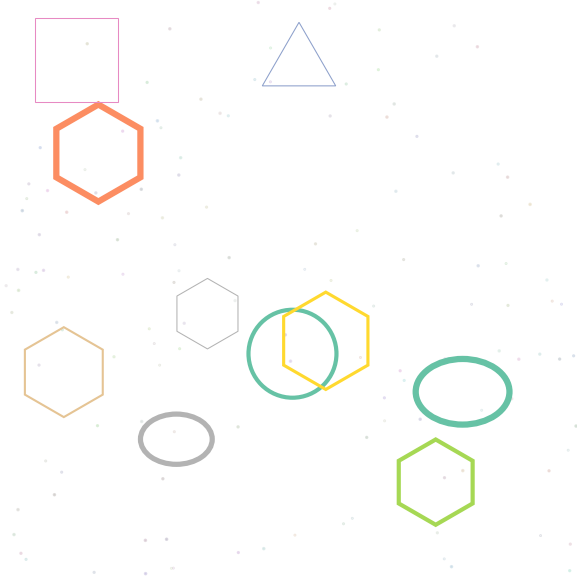[{"shape": "oval", "thickness": 3, "radius": 0.41, "center": [0.801, 0.321]}, {"shape": "circle", "thickness": 2, "radius": 0.38, "center": [0.506, 0.387]}, {"shape": "hexagon", "thickness": 3, "radius": 0.42, "center": [0.17, 0.734]}, {"shape": "triangle", "thickness": 0.5, "radius": 0.37, "center": [0.518, 0.887]}, {"shape": "square", "thickness": 0.5, "radius": 0.36, "center": [0.133, 0.896]}, {"shape": "hexagon", "thickness": 2, "radius": 0.37, "center": [0.754, 0.164]}, {"shape": "hexagon", "thickness": 1.5, "radius": 0.42, "center": [0.564, 0.409]}, {"shape": "hexagon", "thickness": 1, "radius": 0.39, "center": [0.111, 0.355]}, {"shape": "oval", "thickness": 2.5, "radius": 0.31, "center": [0.305, 0.239]}, {"shape": "hexagon", "thickness": 0.5, "radius": 0.31, "center": [0.359, 0.456]}]